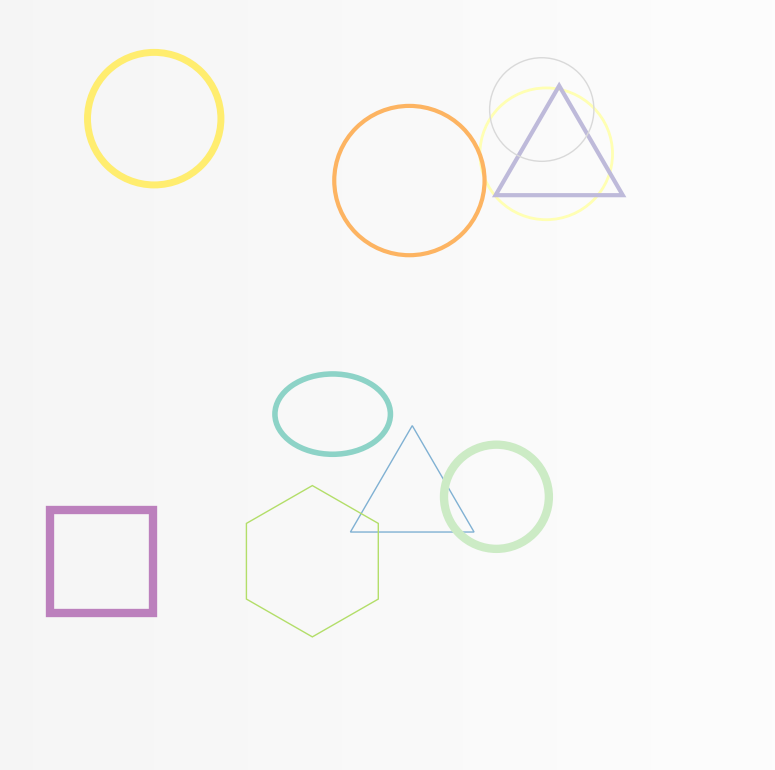[{"shape": "oval", "thickness": 2, "radius": 0.37, "center": [0.429, 0.462]}, {"shape": "circle", "thickness": 1, "radius": 0.43, "center": [0.705, 0.8]}, {"shape": "triangle", "thickness": 1.5, "radius": 0.47, "center": [0.722, 0.794]}, {"shape": "triangle", "thickness": 0.5, "radius": 0.46, "center": [0.532, 0.355]}, {"shape": "circle", "thickness": 1.5, "radius": 0.48, "center": [0.528, 0.766]}, {"shape": "hexagon", "thickness": 0.5, "radius": 0.49, "center": [0.403, 0.271]}, {"shape": "circle", "thickness": 0.5, "radius": 0.34, "center": [0.699, 0.858]}, {"shape": "square", "thickness": 3, "radius": 0.33, "center": [0.131, 0.271]}, {"shape": "circle", "thickness": 3, "radius": 0.34, "center": [0.641, 0.355]}, {"shape": "circle", "thickness": 2.5, "radius": 0.43, "center": [0.199, 0.846]}]